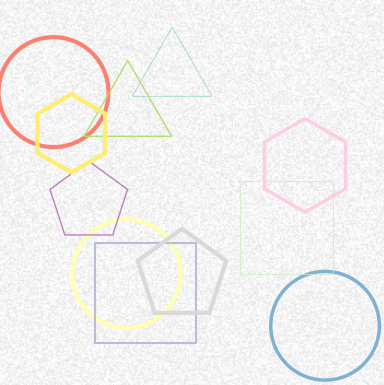[{"shape": "triangle", "thickness": 0.5, "radius": 0.6, "center": [0.447, 0.81]}, {"shape": "circle", "thickness": 3, "radius": 0.7, "center": [0.329, 0.289]}, {"shape": "square", "thickness": 1.5, "radius": 0.65, "center": [0.377, 0.239]}, {"shape": "circle", "thickness": 3, "radius": 0.71, "center": [0.139, 0.761]}, {"shape": "circle", "thickness": 2.5, "radius": 0.71, "center": [0.844, 0.154]}, {"shape": "triangle", "thickness": 1, "radius": 0.66, "center": [0.332, 0.712]}, {"shape": "hexagon", "thickness": 2.5, "radius": 0.61, "center": [0.792, 0.57]}, {"shape": "pentagon", "thickness": 3, "radius": 0.6, "center": [0.473, 0.285]}, {"shape": "pentagon", "thickness": 1, "radius": 0.53, "center": [0.231, 0.475]}, {"shape": "square", "thickness": 0.5, "radius": 0.6, "center": [0.744, 0.409]}, {"shape": "hexagon", "thickness": 3, "radius": 0.51, "center": [0.185, 0.654]}]